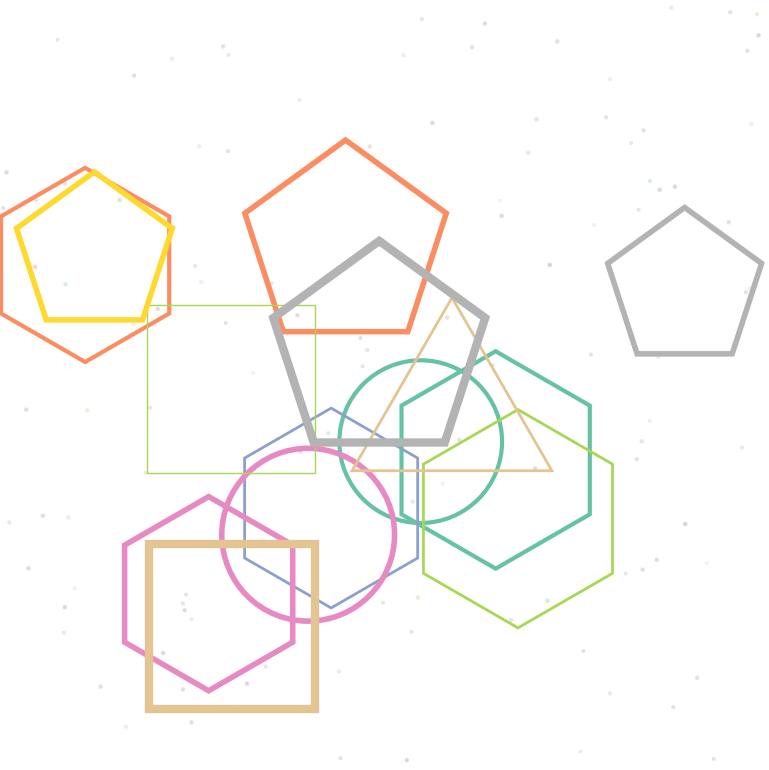[{"shape": "circle", "thickness": 1.5, "radius": 0.53, "center": [0.546, 0.426]}, {"shape": "hexagon", "thickness": 1.5, "radius": 0.71, "center": [0.644, 0.403]}, {"shape": "pentagon", "thickness": 2, "radius": 0.69, "center": [0.449, 0.681]}, {"shape": "hexagon", "thickness": 1.5, "radius": 0.63, "center": [0.111, 0.656]}, {"shape": "hexagon", "thickness": 1, "radius": 0.65, "center": [0.43, 0.34]}, {"shape": "circle", "thickness": 2, "radius": 0.56, "center": [0.4, 0.306]}, {"shape": "hexagon", "thickness": 2, "radius": 0.63, "center": [0.271, 0.229]}, {"shape": "square", "thickness": 0.5, "radius": 0.55, "center": [0.3, 0.495]}, {"shape": "hexagon", "thickness": 1, "radius": 0.71, "center": [0.673, 0.326]}, {"shape": "pentagon", "thickness": 2, "radius": 0.53, "center": [0.123, 0.671]}, {"shape": "triangle", "thickness": 1, "radius": 0.75, "center": [0.587, 0.464]}, {"shape": "square", "thickness": 3, "radius": 0.54, "center": [0.301, 0.186]}, {"shape": "pentagon", "thickness": 3, "radius": 0.72, "center": [0.493, 0.542]}, {"shape": "pentagon", "thickness": 2, "radius": 0.53, "center": [0.889, 0.625]}]